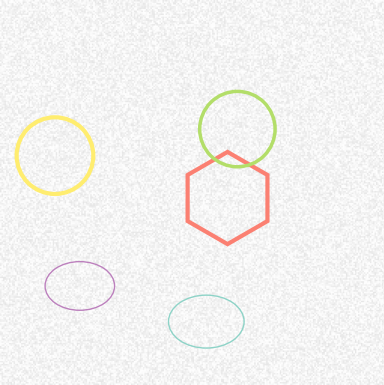[{"shape": "oval", "thickness": 1, "radius": 0.49, "center": [0.536, 0.165]}, {"shape": "hexagon", "thickness": 3, "radius": 0.6, "center": [0.591, 0.486]}, {"shape": "circle", "thickness": 2.5, "radius": 0.49, "center": [0.617, 0.665]}, {"shape": "oval", "thickness": 1, "radius": 0.45, "center": [0.207, 0.257]}, {"shape": "circle", "thickness": 3, "radius": 0.5, "center": [0.143, 0.596]}]